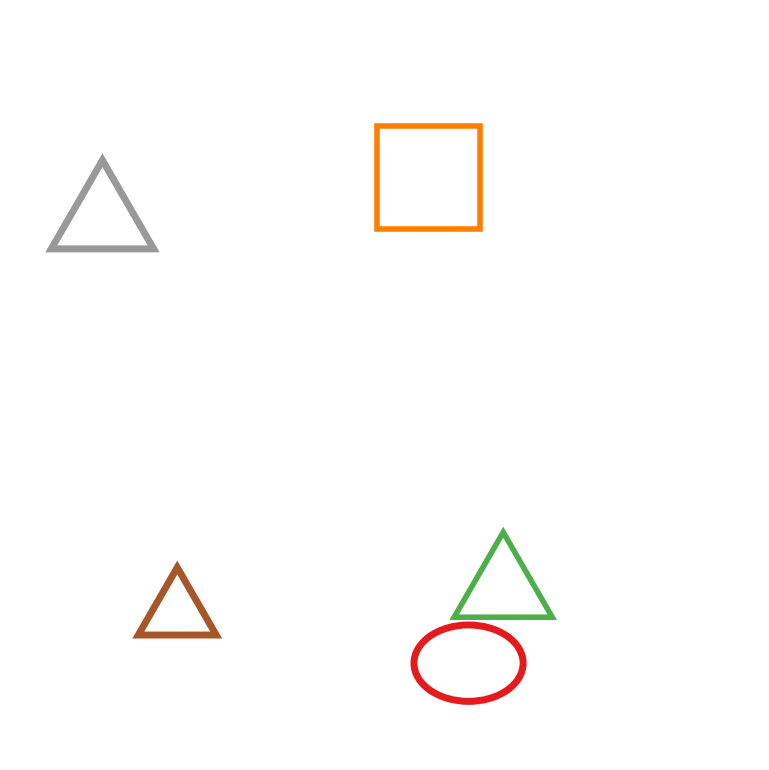[{"shape": "oval", "thickness": 2.5, "radius": 0.35, "center": [0.609, 0.139]}, {"shape": "triangle", "thickness": 2, "radius": 0.37, "center": [0.654, 0.235]}, {"shape": "square", "thickness": 2, "radius": 0.33, "center": [0.556, 0.77]}, {"shape": "triangle", "thickness": 2.5, "radius": 0.29, "center": [0.23, 0.204]}, {"shape": "triangle", "thickness": 2.5, "radius": 0.38, "center": [0.133, 0.715]}]